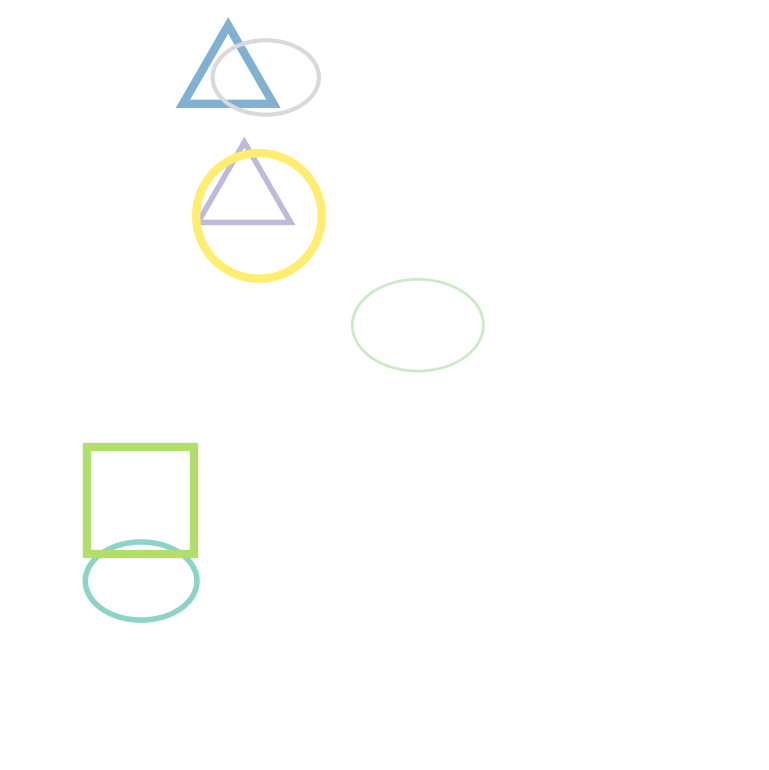[{"shape": "oval", "thickness": 2, "radius": 0.36, "center": [0.183, 0.245]}, {"shape": "triangle", "thickness": 2, "radius": 0.35, "center": [0.317, 0.746]}, {"shape": "triangle", "thickness": 3, "radius": 0.34, "center": [0.296, 0.899]}, {"shape": "square", "thickness": 3, "radius": 0.35, "center": [0.183, 0.349]}, {"shape": "oval", "thickness": 1.5, "radius": 0.35, "center": [0.345, 0.899]}, {"shape": "oval", "thickness": 1, "radius": 0.43, "center": [0.543, 0.578]}, {"shape": "circle", "thickness": 3, "radius": 0.41, "center": [0.336, 0.72]}]